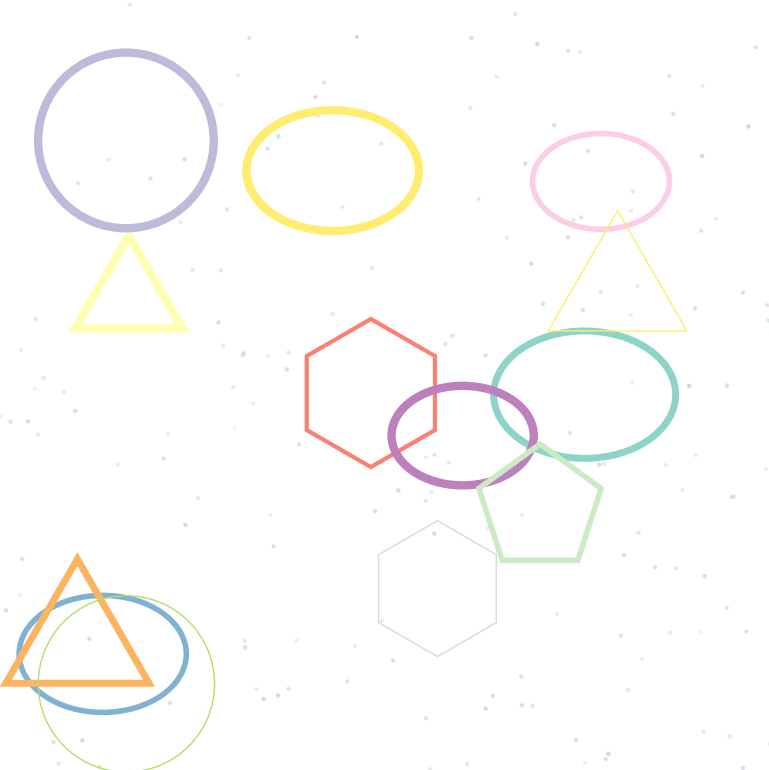[{"shape": "oval", "thickness": 2.5, "radius": 0.59, "center": [0.759, 0.487]}, {"shape": "triangle", "thickness": 3, "radius": 0.4, "center": [0.167, 0.614]}, {"shape": "circle", "thickness": 3, "radius": 0.57, "center": [0.164, 0.818]}, {"shape": "hexagon", "thickness": 1.5, "radius": 0.48, "center": [0.482, 0.49]}, {"shape": "oval", "thickness": 2, "radius": 0.54, "center": [0.133, 0.151]}, {"shape": "triangle", "thickness": 2.5, "radius": 0.54, "center": [0.101, 0.166]}, {"shape": "circle", "thickness": 0.5, "radius": 0.57, "center": [0.164, 0.112]}, {"shape": "oval", "thickness": 2, "radius": 0.44, "center": [0.78, 0.764]}, {"shape": "hexagon", "thickness": 0.5, "radius": 0.44, "center": [0.568, 0.236]}, {"shape": "oval", "thickness": 3, "radius": 0.46, "center": [0.601, 0.434]}, {"shape": "pentagon", "thickness": 2, "radius": 0.42, "center": [0.701, 0.34]}, {"shape": "oval", "thickness": 3, "radius": 0.56, "center": [0.432, 0.778]}, {"shape": "triangle", "thickness": 0.5, "radius": 0.52, "center": [0.802, 0.622]}]